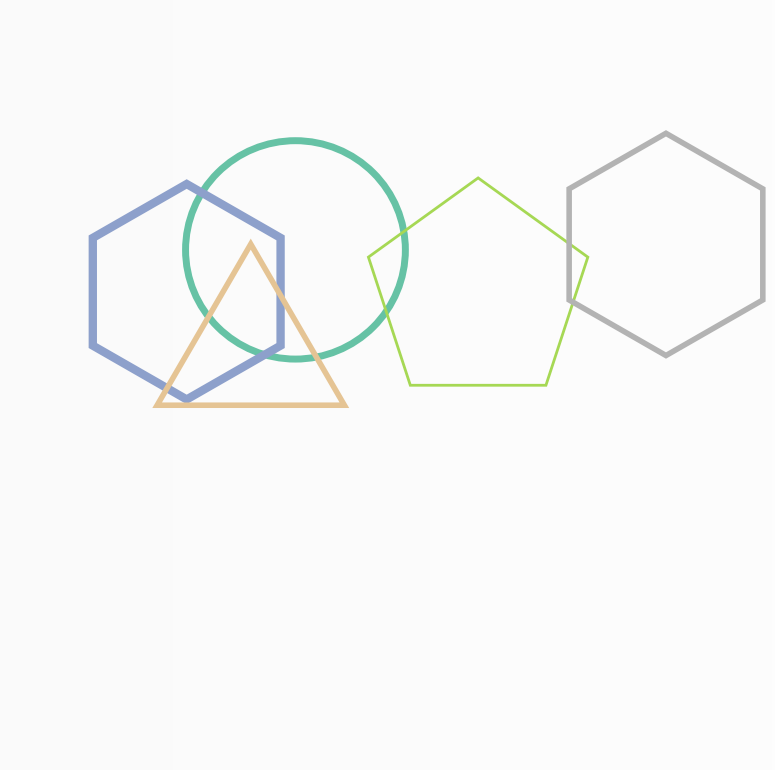[{"shape": "circle", "thickness": 2.5, "radius": 0.71, "center": [0.381, 0.675]}, {"shape": "hexagon", "thickness": 3, "radius": 0.7, "center": [0.241, 0.621]}, {"shape": "pentagon", "thickness": 1, "radius": 0.74, "center": [0.617, 0.62]}, {"shape": "triangle", "thickness": 2, "radius": 0.7, "center": [0.324, 0.543]}, {"shape": "hexagon", "thickness": 2, "radius": 0.72, "center": [0.859, 0.683]}]